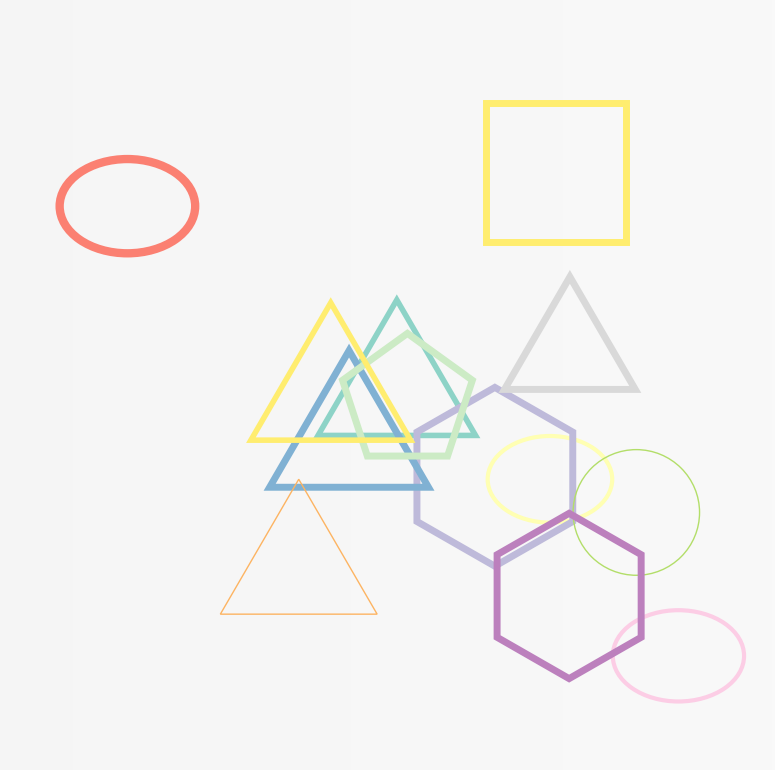[{"shape": "triangle", "thickness": 2, "radius": 0.59, "center": [0.512, 0.493]}, {"shape": "oval", "thickness": 1.5, "radius": 0.4, "center": [0.71, 0.378]}, {"shape": "hexagon", "thickness": 2.5, "radius": 0.58, "center": [0.639, 0.381]}, {"shape": "oval", "thickness": 3, "radius": 0.44, "center": [0.164, 0.732]}, {"shape": "triangle", "thickness": 2.5, "radius": 0.59, "center": [0.45, 0.426]}, {"shape": "triangle", "thickness": 0.5, "radius": 0.58, "center": [0.385, 0.261]}, {"shape": "circle", "thickness": 0.5, "radius": 0.41, "center": [0.821, 0.334]}, {"shape": "oval", "thickness": 1.5, "radius": 0.42, "center": [0.875, 0.148]}, {"shape": "triangle", "thickness": 2.5, "radius": 0.49, "center": [0.735, 0.543]}, {"shape": "hexagon", "thickness": 2.5, "radius": 0.54, "center": [0.734, 0.226]}, {"shape": "pentagon", "thickness": 2.5, "radius": 0.44, "center": [0.526, 0.479]}, {"shape": "square", "thickness": 2.5, "radius": 0.45, "center": [0.717, 0.776]}, {"shape": "triangle", "thickness": 2, "radius": 0.59, "center": [0.427, 0.488]}]